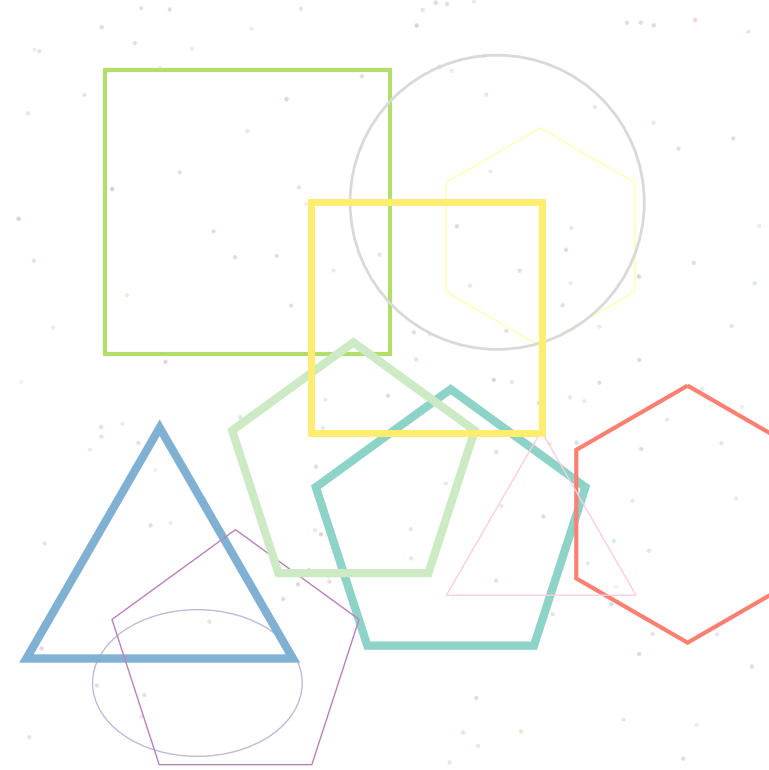[{"shape": "pentagon", "thickness": 3, "radius": 0.92, "center": [0.585, 0.31]}, {"shape": "hexagon", "thickness": 0.5, "radius": 0.71, "center": [0.702, 0.692]}, {"shape": "oval", "thickness": 0.5, "radius": 0.68, "center": [0.256, 0.113]}, {"shape": "hexagon", "thickness": 1.5, "radius": 0.83, "center": [0.893, 0.332]}, {"shape": "triangle", "thickness": 3, "radius": 1.0, "center": [0.207, 0.245]}, {"shape": "square", "thickness": 1.5, "radius": 0.92, "center": [0.321, 0.725]}, {"shape": "triangle", "thickness": 0.5, "radius": 0.71, "center": [0.703, 0.298]}, {"shape": "circle", "thickness": 1, "radius": 0.96, "center": [0.646, 0.737]}, {"shape": "pentagon", "thickness": 0.5, "radius": 0.84, "center": [0.306, 0.143]}, {"shape": "pentagon", "thickness": 3, "radius": 0.83, "center": [0.459, 0.39]}, {"shape": "square", "thickness": 2.5, "radius": 0.75, "center": [0.554, 0.587]}]